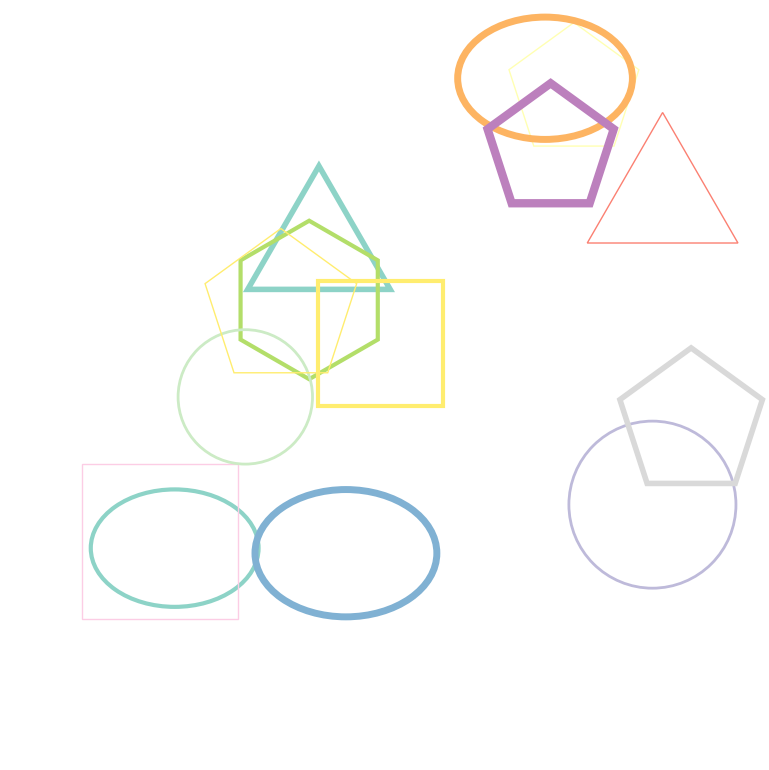[{"shape": "oval", "thickness": 1.5, "radius": 0.54, "center": [0.227, 0.288]}, {"shape": "triangle", "thickness": 2, "radius": 0.53, "center": [0.414, 0.678]}, {"shape": "pentagon", "thickness": 0.5, "radius": 0.44, "center": [0.745, 0.882]}, {"shape": "circle", "thickness": 1, "radius": 0.54, "center": [0.847, 0.345]}, {"shape": "triangle", "thickness": 0.5, "radius": 0.56, "center": [0.861, 0.741]}, {"shape": "oval", "thickness": 2.5, "radius": 0.59, "center": [0.449, 0.282]}, {"shape": "oval", "thickness": 2.5, "radius": 0.57, "center": [0.708, 0.898]}, {"shape": "hexagon", "thickness": 1.5, "radius": 0.51, "center": [0.402, 0.61]}, {"shape": "square", "thickness": 0.5, "radius": 0.51, "center": [0.208, 0.297]}, {"shape": "pentagon", "thickness": 2, "radius": 0.49, "center": [0.898, 0.451]}, {"shape": "pentagon", "thickness": 3, "radius": 0.43, "center": [0.715, 0.806]}, {"shape": "circle", "thickness": 1, "radius": 0.44, "center": [0.319, 0.485]}, {"shape": "pentagon", "thickness": 0.5, "radius": 0.52, "center": [0.365, 0.6]}, {"shape": "square", "thickness": 1.5, "radius": 0.41, "center": [0.494, 0.554]}]